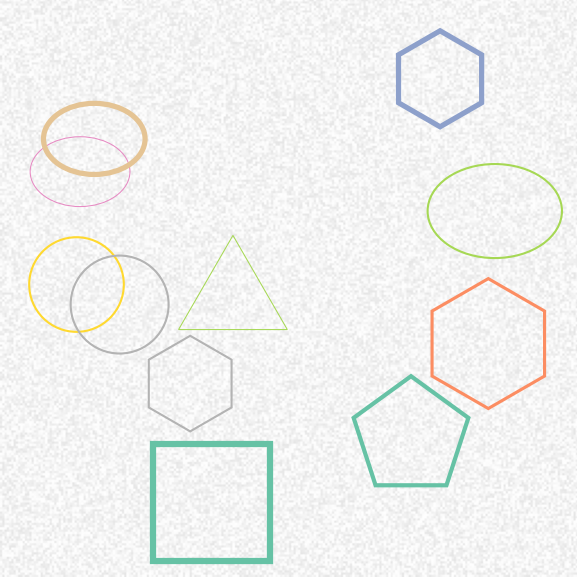[{"shape": "pentagon", "thickness": 2, "radius": 0.52, "center": [0.712, 0.243]}, {"shape": "square", "thickness": 3, "radius": 0.51, "center": [0.366, 0.129]}, {"shape": "hexagon", "thickness": 1.5, "radius": 0.56, "center": [0.846, 0.404]}, {"shape": "hexagon", "thickness": 2.5, "radius": 0.42, "center": [0.762, 0.863]}, {"shape": "oval", "thickness": 0.5, "radius": 0.43, "center": [0.139, 0.702]}, {"shape": "oval", "thickness": 1, "radius": 0.58, "center": [0.857, 0.634]}, {"shape": "triangle", "thickness": 0.5, "radius": 0.54, "center": [0.403, 0.483]}, {"shape": "circle", "thickness": 1, "radius": 0.41, "center": [0.132, 0.506]}, {"shape": "oval", "thickness": 2.5, "radius": 0.44, "center": [0.163, 0.759]}, {"shape": "circle", "thickness": 1, "radius": 0.42, "center": [0.207, 0.472]}, {"shape": "hexagon", "thickness": 1, "radius": 0.41, "center": [0.329, 0.335]}]